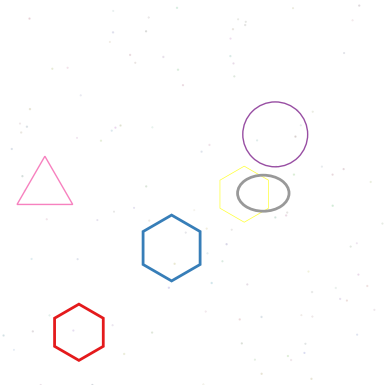[{"shape": "hexagon", "thickness": 2, "radius": 0.37, "center": [0.205, 0.137]}, {"shape": "hexagon", "thickness": 2, "radius": 0.43, "center": [0.446, 0.356]}, {"shape": "circle", "thickness": 1, "radius": 0.42, "center": [0.715, 0.651]}, {"shape": "hexagon", "thickness": 0.5, "radius": 0.36, "center": [0.634, 0.496]}, {"shape": "triangle", "thickness": 1, "radius": 0.42, "center": [0.117, 0.511]}, {"shape": "oval", "thickness": 2, "radius": 0.33, "center": [0.684, 0.498]}]